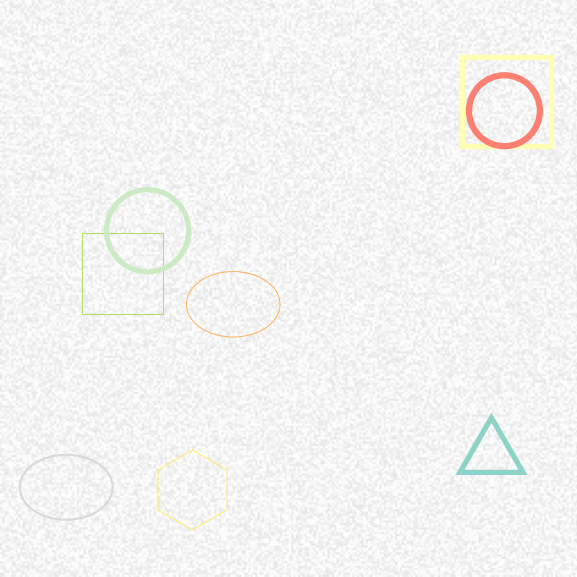[{"shape": "triangle", "thickness": 2.5, "radius": 0.32, "center": [0.851, 0.213]}, {"shape": "square", "thickness": 2.5, "radius": 0.39, "center": [0.877, 0.824]}, {"shape": "circle", "thickness": 3, "radius": 0.31, "center": [0.874, 0.807]}, {"shape": "oval", "thickness": 0.5, "radius": 0.41, "center": [0.404, 0.472]}, {"shape": "square", "thickness": 0.5, "radius": 0.35, "center": [0.213, 0.525]}, {"shape": "oval", "thickness": 1, "radius": 0.4, "center": [0.115, 0.155]}, {"shape": "circle", "thickness": 2.5, "radius": 0.36, "center": [0.256, 0.6]}, {"shape": "hexagon", "thickness": 0.5, "radius": 0.35, "center": [0.333, 0.151]}]